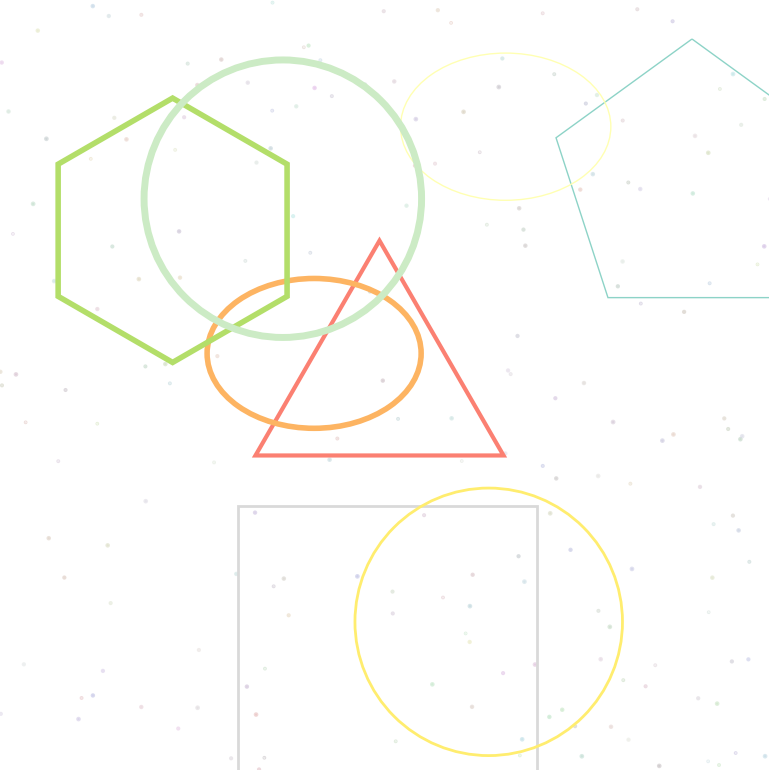[{"shape": "pentagon", "thickness": 0.5, "radius": 0.93, "center": [0.899, 0.764]}, {"shape": "oval", "thickness": 0.5, "radius": 0.68, "center": [0.657, 0.835]}, {"shape": "triangle", "thickness": 1.5, "radius": 0.93, "center": [0.493, 0.501]}, {"shape": "oval", "thickness": 2, "radius": 0.69, "center": [0.408, 0.541]}, {"shape": "hexagon", "thickness": 2, "radius": 0.86, "center": [0.224, 0.701]}, {"shape": "square", "thickness": 1, "radius": 0.97, "center": [0.503, 0.149]}, {"shape": "circle", "thickness": 2.5, "radius": 0.9, "center": [0.367, 0.742]}, {"shape": "circle", "thickness": 1, "radius": 0.87, "center": [0.635, 0.192]}]